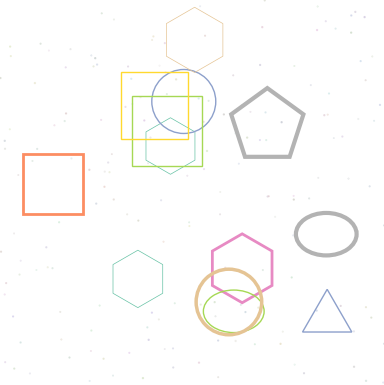[{"shape": "hexagon", "thickness": 0.5, "radius": 0.37, "center": [0.358, 0.276]}, {"shape": "hexagon", "thickness": 0.5, "radius": 0.37, "center": [0.443, 0.621]}, {"shape": "square", "thickness": 2, "radius": 0.39, "center": [0.138, 0.521]}, {"shape": "triangle", "thickness": 1, "radius": 0.37, "center": [0.85, 0.175]}, {"shape": "circle", "thickness": 1, "radius": 0.42, "center": [0.477, 0.736]}, {"shape": "hexagon", "thickness": 2, "radius": 0.45, "center": [0.629, 0.303]}, {"shape": "oval", "thickness": 1, "radius": 0.39, "center": [0.607, 0.191]}, {"shape": "square", "thickness": 1, "radius": 0.45, "center": [0.433, 0.659]}, {"shape": "square", "thickness": 1, "radius": 0.43, "center": [0.402, 0.726]}, {"shape": "circle", "thickness": 2.5, "radius": 0.43, "center": [0.595, 0.216]}, {"shape": "hexagon", "thickness": 0.5, "radius": 0.42, "center": [0.506, 0.896]}, {"shape": "pentagon", "thickness": 3, "radius": 0.49, "center": [0.694, 0.673]}, {"shape": "oval", "thickness": 3, "radius": 0.39, "center": [0.847, 0.392]}]